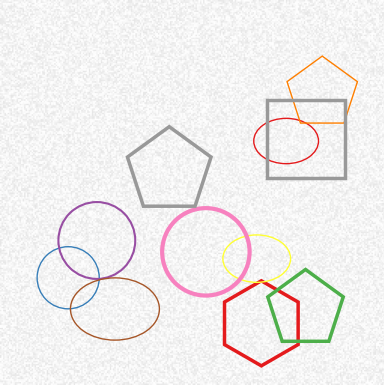[{"shape": "oval", "thickness": 1, "radius": 0.42, "center": [0.743, 0.634]}, {"shape": "hexagon", "thickness": 2.5, "radius": 0.55, "center": [0.679, 0.16]}, {"shape": "circle", "thickness": 1, "radius": 0.4, "center": [0.177, 0.279]}, {"shape": "pentagon", "thickness": 2.5, "radius": 0.52, "center": [0.794, 0.197]}, {"shape": "circle", "thickness": 1.5, "radius": 0.5, "center": [0.251, 0.375]}, {"shape": "pentagon", "thickness": 1, "radius": 0.48, "center": [0.837, 0.758]}, {"shape": "oval", "thickness": 1, "radius": 0.44, "center": [0.667, 0.328]}, {"shape": "oval", "thickness": 1, "radius": 0.58, "center": [0.299, 0.197]}, {"shape": "circle", "thickness": 3, "radius": 0.57, "center": [0.535, 0.346]}, {"shape": "square", "thickness": 2.5, "radius": 0.5, "center": [0.795, 0.639]}, {"shape": "pentagon", "thickness": 2.5, "radius": 0.57, "center": [0.44, 0.557]}]